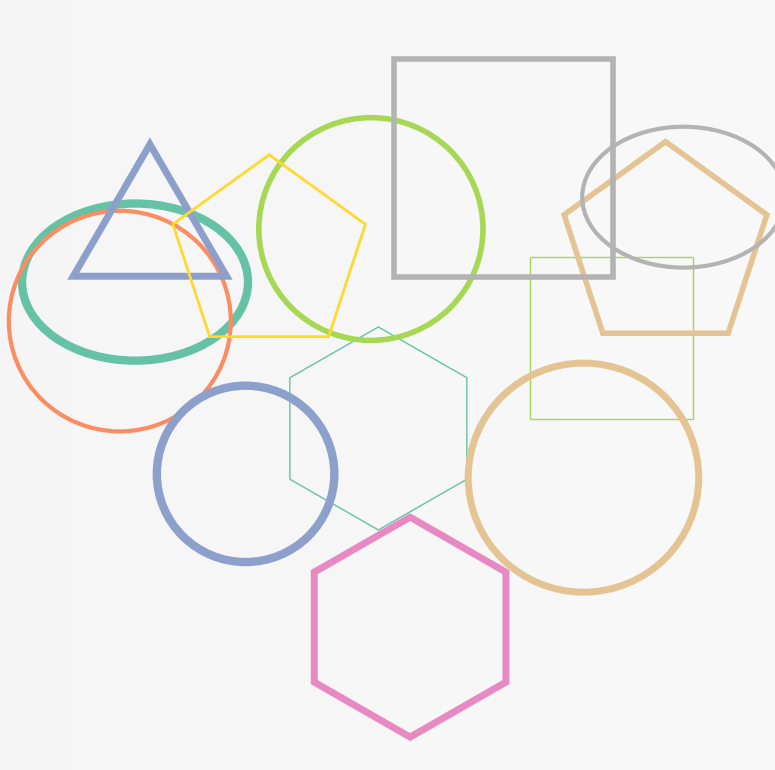[{"shape": "hexagon", "thickness": 0.5, "radius": 0.66, "center": [0.488, 0.444]}, {"shape": "oval", "thickness": 3, "radius": 0.73, "center": [0.174, 0.634]}, {"shape": "circle", "thickness": 1.5, "radius": 0.72, "center": [0.155, 0.583]}, {"shape": "triangle", "thickness": 2.5, "radius": 0.57, "center": [0.193, 0.698]}, {"shape": "circle", "thickness": 3, "radius": 0.57, "center": [0.317, 0.385]}, {"shape": "hexagon", "thickness": 2.5, "radius": 0.71, "center": [0.529, 0.186]}, {"shape": "circle", "thickness": 2, "radius": 0.72, "center": [0.479, 0.703]}, {"shape": "square", "thickness": 0.5, "radius": 0.53, "center": [0.789, 0.561]}, {"shape": "pentagon", "thickness": 1, "radius": 0.65, "center": [0.347, 0.668]}, {"shape": "pentagon", "thickness": 2, "radius": 0.69, "center": [0.859, 0.679]}, {"shape": "circle", "thickness": 2.5, "radius": 0.74, "center": [0.753, 0.38]}, {"shape": "oval", "thickness": 1.5, "radius": 0.65, "center": [0.882, 0.744]}, {"shape": "square", "thickness": 2, "radius": 0.71, "center": [0.649, 0.782]}]